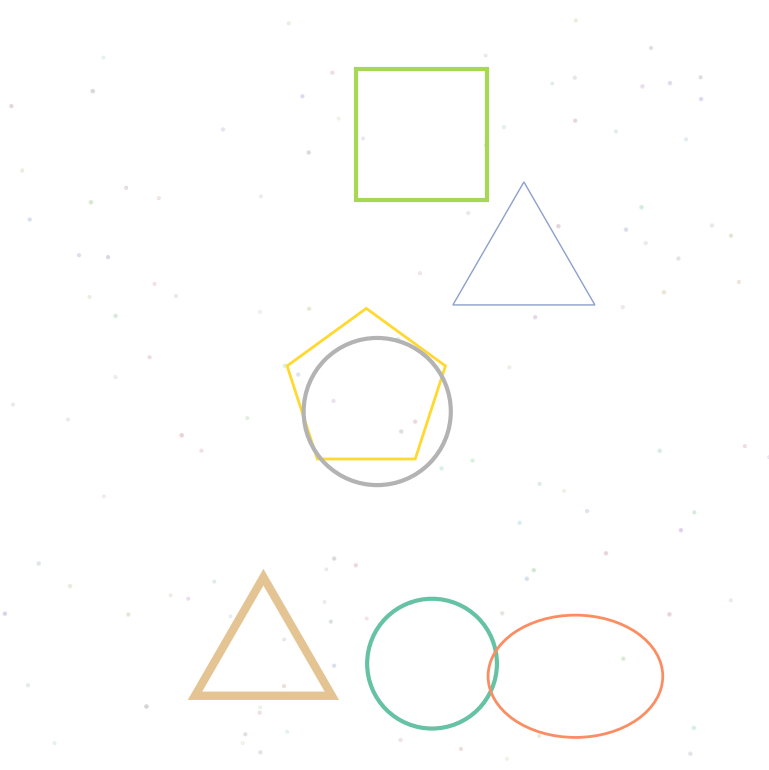[{"shape": "circle", "thickness": 1.5, "radius": 0.42, "center": [0.561, 0.138]}, {"shape": "oval", "thickness": 1, "radius": 0.57, "center": [0.747, 0.122]}, {"shape": "triangle", "thickness": 0.5, "radius": 0.53, "center": [0.68, 0.657]}, {"shape": "square", "thickness": 1.5, "radius": 0.42, "center": [0.548, 0.825]}, {"shape": "pentagon", "thickness": 1, "radius": 0.54, "center": [0.476, 0.491]}, {"shape": "triangle", "thickness": 3, "radius": 0.51, "center": [0.342, 0.148]}, {"shape": "circle", "thickness": 1.5, "radius": 0.48, "center": [0.49, 0.466]}]